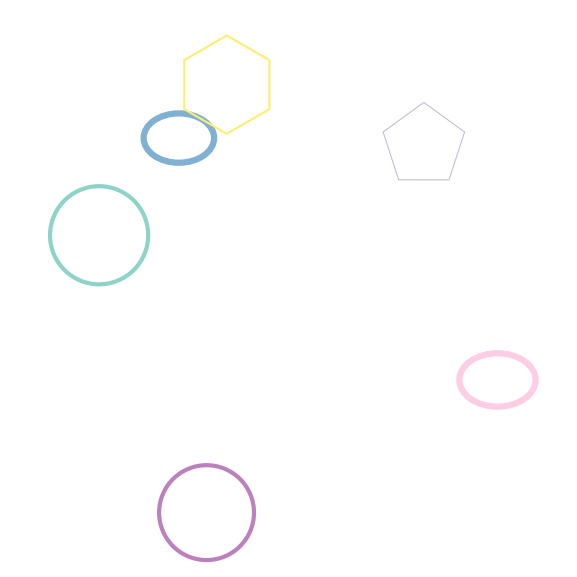[{"shape": "circle", "thickness": 2, "radius": 0.42, "center": [0.172, 0.592]}, {"shape": "pentagon", "thickness": 0.5, "radius": 0.37, "center": [0.734, 0.748]}, {"shape": "oval", "thickness": 3, "radius": 0.31, "center": [0.31, 0.76]}, {"shape": "oval", "thickness": 3, "radius": 0.33, "center": [0.861, 0.341]}, {"shape": "circle", "thickness": 2, "radius": 0.41, "center": [0.358, 0.111]}, {"shape": "hexagon", "thickness": 1, "radius": 0.43, "center": [0.393, 0.853]}]